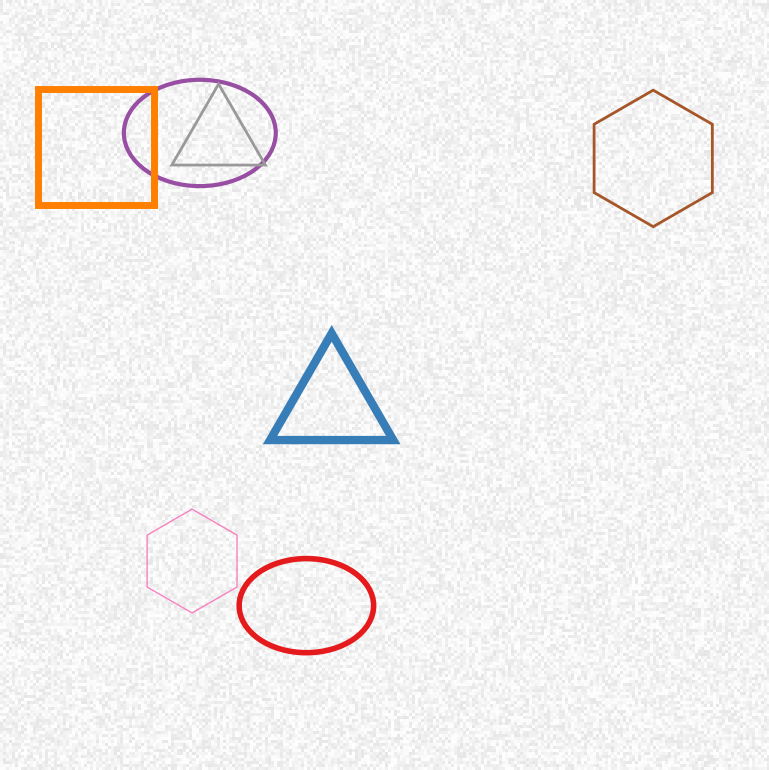[{"shape": "oval", "thickness": 2, "radius": 0.44, "center": [0.398, 0.213]}, {"shape": "triangle", "thickness": 3, "radius": 0.46, "center": [0.431, 0.475]}, {"shape": "oval", "thickness": 1.5, "radius": 0.49, "center": [0.26, 0.827]}, {"shape": "square", "thickness": 2.5, "radius": 0.38, "center": [0.125, 0.809]}, {"shape": "hexagon", "thickness": 1, "radius": 0.44, "center": [0.848, 0.794]}, {"shape": "hexagon", "thickness": 0.5, "radius": 0.34, "center": [0.249, 0.271]}, {"shape": "triangle", "thickness": 1, "radius": 0.35, "center": [0.284, 0.821]}]